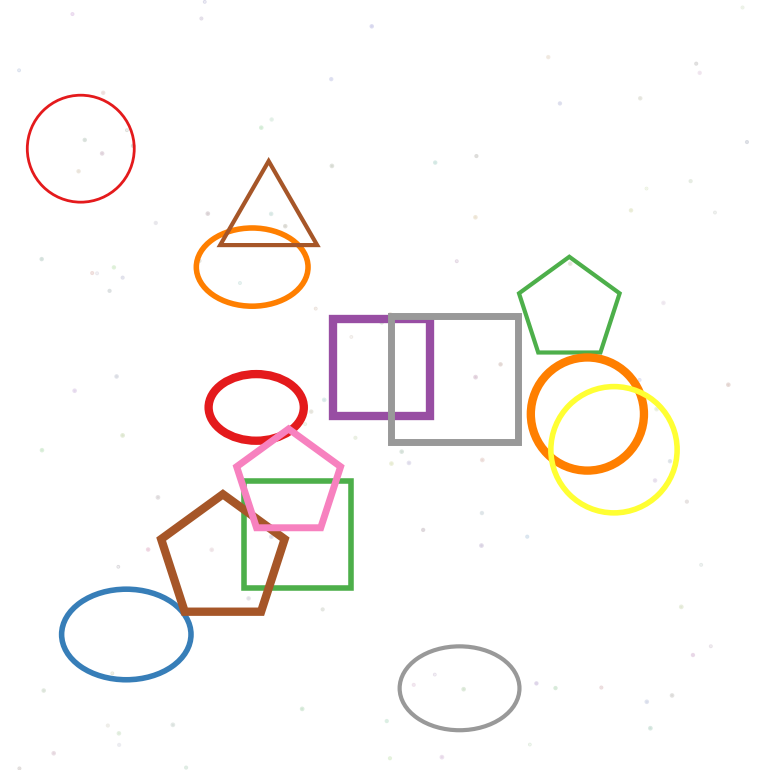[{"shape": "oval", "thickness": 3, "radius": 0.31, "center": [0.333, 0.471]}, {"shape": "circle", "thickness": 1, "radius": 0.35, "center": [0.105, 0.807]}, {"shape": "oval", "thickness": 2, "radius": 0.42, "center": [0.164, 0.176]}, {"shape": "square", "thickness": 2, "radius": 0.35, "center": [0.387, 0.306]}, {"shape": "pentagon", "thickness": 1.5, "radius": 0.34, "center": [0.739, 0.598]}, {"shape": "square", "thickness": 3, "radius": 0.31, "center": [0.495, 0.522]}, {"shape": "circle", "thickness": 3, "radius": 0.37, "center": [0.763, 0.462]}, {"shape": "oval", "thickness": 2, "radius": 0.36, "center": [0.328, 0.653]}, {"shape": "circle", "thickness": 2, "radius": 0.41, "center": [0.797, 0.416]}, {"shape": "pentagon", "thickness": 3, "radius": 0.42, "center": [0.289, 0.274]}, {"shape": "triangle", "thickness": 1.5, "radius": 0.36, "center": [0.349, 0.718]}, {"shape": "pentagon", "thickness": 2.5, "radius": 0.35, "center": [0.375, 0.372]}, {"shape": "square", "thickness": 2.5, "radius": 0.41, "center": [0.591, 0.508]}, {"shape": "oval", "thickness": 1.5, "radius": 0.39, "center": [0.597, 0.106]}]